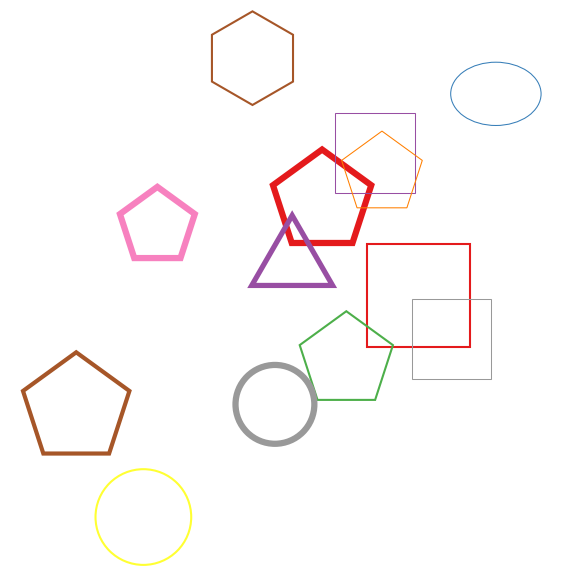[{"shape": "square", "thickness": 1, "radius": 0.45, "center": [0.725, 0.488]}, {"shape": "pentagon", "thickness": 3, "radius": 0.45, "center": [0.558, 0.651]}, {"shape": "oval", "thickness": 0.5, "radius": 0.39, "center": [0.859, 0.837]}, {"shape": "pentagon", "thickness": 1, "radius": 0.42, "center": [0.6, 0.375]}, {"shape": "triangle", "thickness": 2.5, "radius": 0.4, "center": [0.506, 0.545]}, {"shape": "square", "thickness": 0.5, "radius": 0.35, "center": [0.65, 0.734]}, {"shape": "pentagon", "thickness": 0.5, "radius": 0.37, "center": [0.661, 0.699]}, {"shape": "circle", "thickness": 1, "radius": 0.41, "center": [0.248, 0.104]}, {"shape": "hexagon", "thickness": 1, "radius": 0.41, "center": [0.437, 0.898]}, {"shape": "pentagon", "thickness": 2, "radius": 0.48, "center": [0.132, 0.292]}, {"shape": "pentagon", "thickness": 3, "radius": 0.34, "center": [0.273, 0.607]}, {"shape": "square", "thickness": 0.5, "radius": 0.34, "center": [0.782, 0.412]}, {"shape": "circle", "thickness": 3, "radius": 0.34, "center": [0.476, 0.299]}]